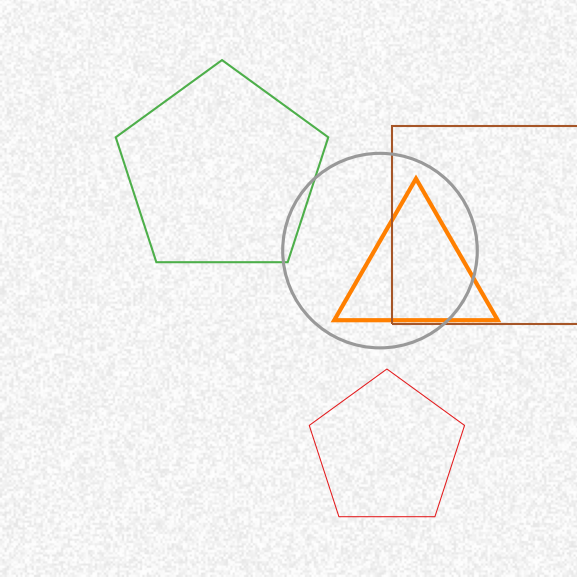[{"shape": "pentagon", "thickness": 0.5, "radius": 0.71, "center": [0.67, 0.219]}, {"shape": "pentagon", "thickness": 1, "radius": 0.97, "center": [0.384, 0.702]}, {"shape": "triangle", "thickness": 2, "radius": 0.82, "center": [0.72, 0.526]}, {"shape": "square", "thickness": 1, "radius": 0.86, "center": [0.85, 0.61]}, {"shape": "circle", "thickness": 1.5, "radius": 0.84, "center": [0.658, 0.565]}]